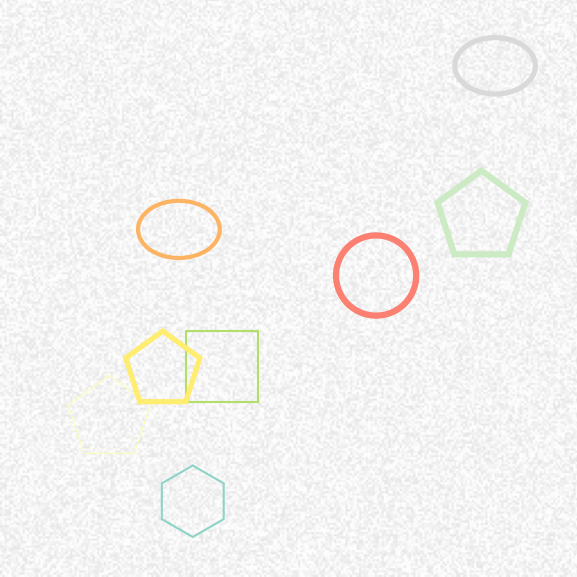[{"shape": "hexagon", "thickness": 1, "radius": 0.31, "center": [0.334, 0.131]}, {"shape": "pentagon", "thickness": 0.5, "radius": 0.37, "center": [0.189, 0.274]}, {"shape": "circle", "thickness": 3, "radius": 0.35, "center": [0.651, 0.522]}, {"shape": "oval", "thickness": 2, "radius": 0.35, "center": [0.31, 0.602]}, {"shape": "square", "thickness": 1, "radius": 0.31, "center": [0.384, 0.364]}, {"shape": "oval", "thickness": 2.5, "radius": 0.35, "center": [0.857, 0.885]}, {"shape": "pentagon", "thickness": 3, "radius": 0.4, "center": [0.834, 0.624]}, {"shape": "pentagon", "thickness": 2.5, "radius": 0.34, "center": [0.282, 0.358]}]